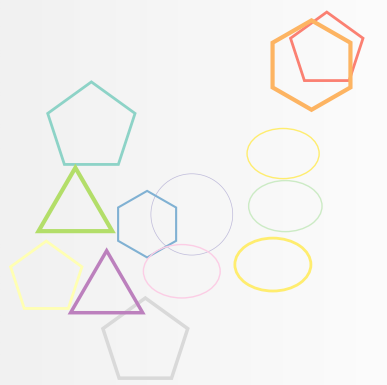[{"shape": "pentagon", "thickness": 2, "radius": 0.59, "center": [0.236, 0.669]}, {"shape": "pentagon", "thickness": 2, "radius": 0.48, "center": [0.119, 0.277]}, {"shape": "circle", "thickness": 0.5, "radius": 0.53, "center": [0.495, 0.443]}, {"shape": "pentagon", "thickness": 2, "radius": 0.49, "center": [0.843, 0.87]}, {"shape": "hexagon", "thickness": 1.5, "radius": 0.43, "center": [0.38, 0.418]}, {"shape": "hexagon", "thickness": 3, "radius": 0.58, "center": [0.804, 0.831]}, {"shape": "triangle", "thickness": 3, "radius": 0.55, "center": [0.194, 0.455]}, {"shape": "oval", "thickness": 1, "radius": 0.5, "center": [0.469, 0.295]}, {"shape": "pentagon", "thickness": 2.5, "radius": 0.58, "center": [0.375, 0.111]}, {"shape": "triangle", "thickness": 2.5, "radius": 0.54, "center": [0.275, 0.241]}, {"shape": "oval", "thickness": 1, "radius": 0.47, "center": [0.736, 0.465]}, {"shape": "oval", "thickness": 1, "radius": 0.47, "center": [0.731, 0.601]}, {"shape": "oval", "thickness": 2, "radius": 0.49, "center": [0.704, 0.313]}]